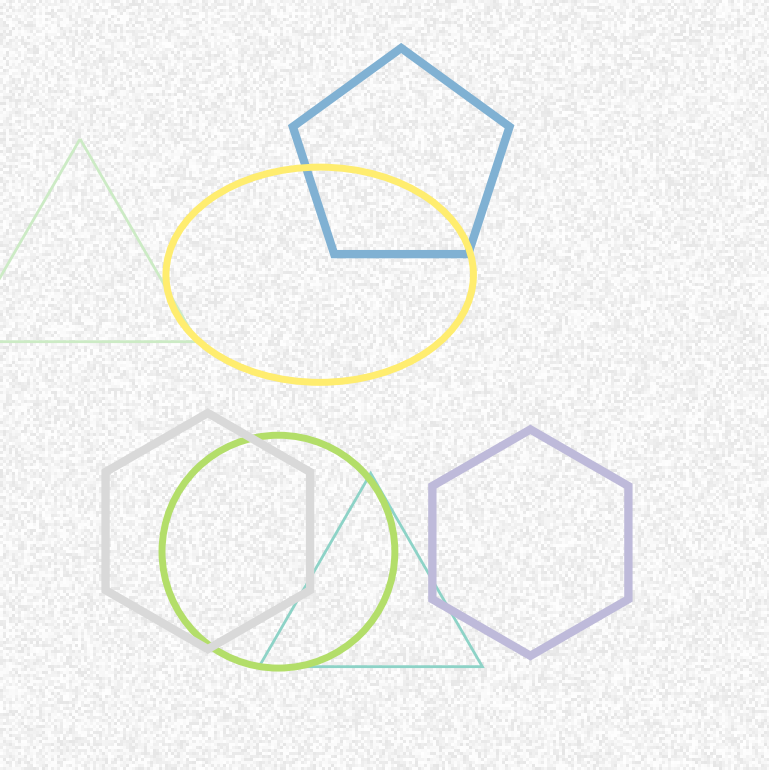[{"shape": "triangle", "thickness": 1, "radius": 0.84, "center": [0.481, 0.218]}, {"shape": "hexagon", "thickness": 3, "radius": 0.73, "center": [0.689, 0.295]}, {"shape": "pentagon", "thickness": 3, "radius": 0.74, "center": [0.521, 0.79]}, {"shape": "circle", "thickness": 2.5, "radius": 0.76, "center": [0.362, 0.284]}, {"shape": "hexagon", "thickness": 3, "radius": 0.77, "center": [0.27, 0.31]}, {"shape": "triangle", "thickness": 1, "radius": 0.88, "center": [0.104, 0.644]}, {"shape": "oval", "thickness": 2.5, "radius": 1.0, "center": [0.415, 0.643]}]